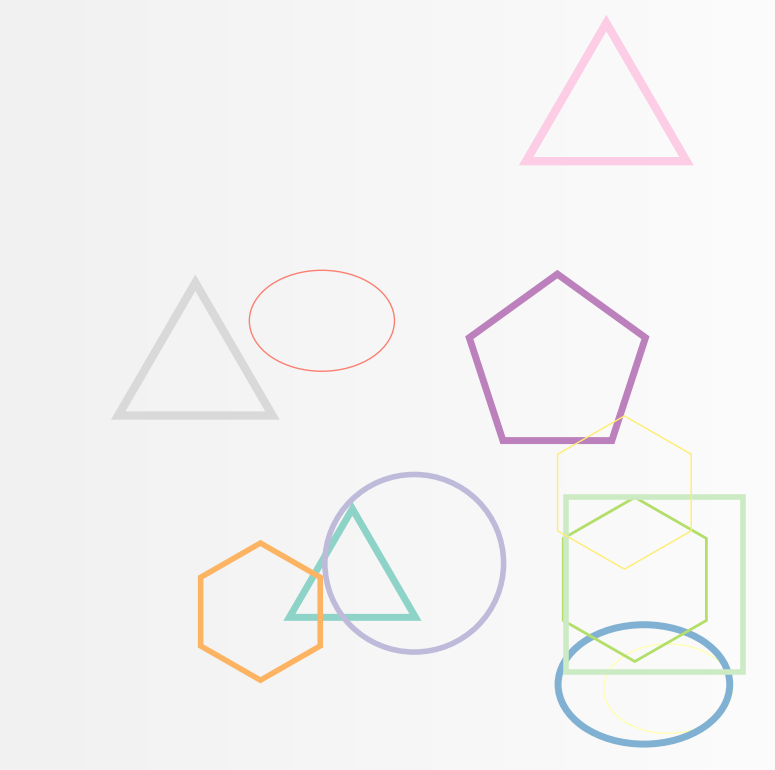[{"shape": "triangle", "thickness": 2.5, "radius": 0.47, "center": [0.455, 0.245]}, {"shape": "oval", "thickness": 0.5, "radius": 0.41, "center": [0.862, 0.106]}, {"shape": "circle", "thickness": 2, "radius": 0.58, "center": [0.534, 0.268]}, {"shape": "oval", "thickness": 0.5, "radius": 0.47, "center": [0.415, 0.583]}, {"shape": "oval", "thickness": 2.5, "radius": 0.55, "center": [0.831, 0.111]}, {"shape": "hexagon", "thickness": 2, "radius": 0.45, "center": [0.336, 0.206]}, {"shape": "hexagon", "thickness": 1, "radius": 0.53, "center": [0.819, 0.248]}, {"shape": "triangle", "thickness": 3, "radius": 0.6, "center": [0.782, 0.85]}, {"shape": "triangle", "thickness": 3, "radius": 0.57, "center": [0.252, 0.518]}, {"shape": "pentagon", "thickness": 2.5, "radius": 0.6, "center": [0.719, 0.525]}, {"shape": "square", "thickness": 2, "radius": 0.57, "center": [0.845, 0.241]}, {"shape": "hexagon", "thickness": 0.5, "radius": 0.5, "center": [0.806, 0.36]}]